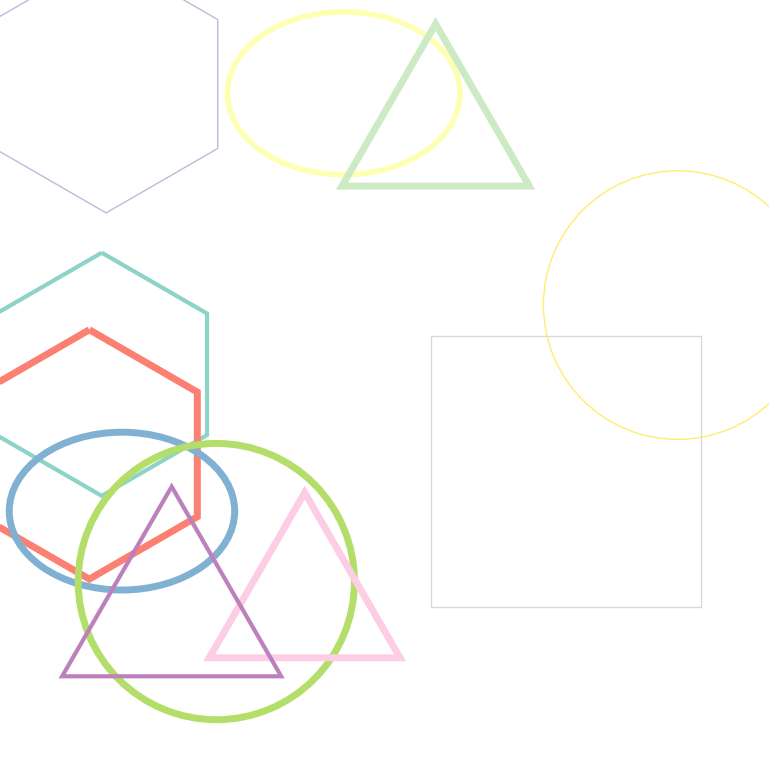[{"shape": "hexagon", "thickness": 1.5, "radius": 0.79, "center": [0.132, 0.514]}, {"shape": "oval", "thickness": 2, "radius": 0.76, "center": [0.446, 0.879]}, {"shape": "hexagon", "thickness": 0.5, "radius": 0.84, "center": [0.138, 0.891]}, {"shape": "hexagon", "thickness": 2.5, "radius": 0.81, "center": [0.116, 0.41]}, {"shape": "oval", "thickness": 2.5, "radius": 0.73, "center": [0.158, 0.336]}, {"shape": "circle", "thickness": 2.5, "radius": 0.9, "center": [0.281, 0.245]}, {"shape": "triangle", "thickness": 2.5, "radius": 0.72, "center": [0.396, 0.217]}, {"shape": "square", "thickness": 0.5, "radius": 0.88, "center": [0.735, 0.388]}, {"shape": "triangle", "thickness": 1.5, "radius": 0.82, "center": [0.223, 0.204]}, {"shape": "triangle", "thickness": 2.5, "radius": 0.7, "center": [0.566, 0.829]}, {"shape": "circle", "thickness": 0.5, "radius": 0.87, "center": [0.88, 0.604]}]